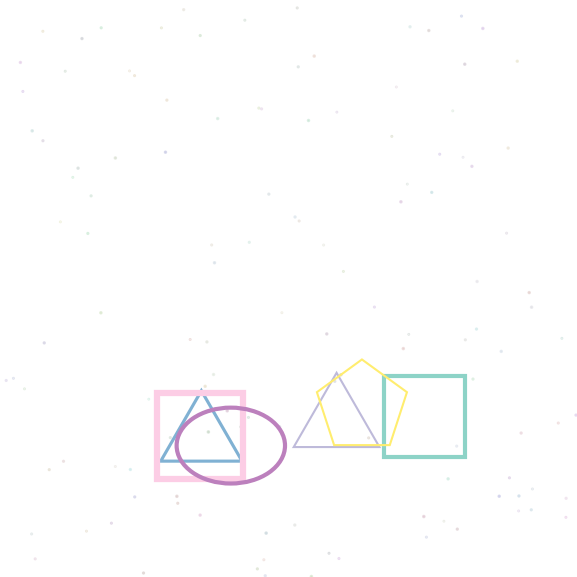[{"shape": "square", "thickness": 2, "radius": 0.35, "center": [0.735, 0.278]}, {"shape": "triangle", "thickness": 1, "radius": 0.43, "center": [0.583, 0.268]}, {"shape": "triangle", "thickness": 1.5, "radius": 0.41, "center": [0.349, 0.241]}, {"shape": "square", "thickness": 3, "radius": 0.37, "center": [0.346, 0.244]}, {"shape": "oval", "thickness": 2, "radius": 0.47, "center": [0.4, 0.228]}, {"shape": "pentagon", "thickness": 1, "radius": 0.41, "center": [0.627, 0.295]}]